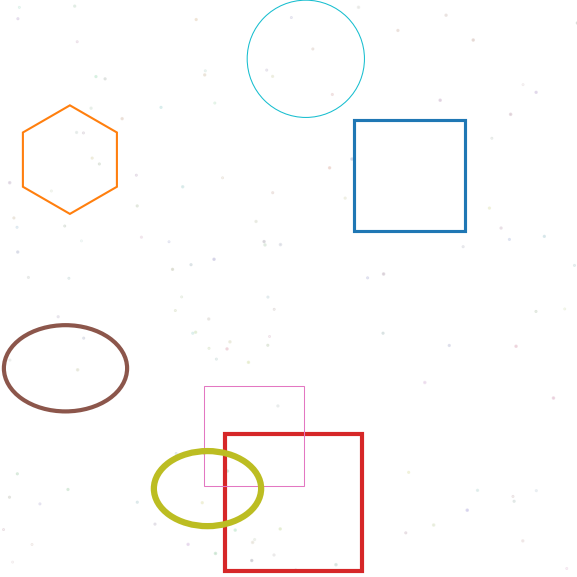[{"shape": "square", "thickness": 1.5, "radius": 0.48, "center": [0.709, 0.695]}, {"shape": "hexagon", "thickness": 1, "radius": 0.47, "center": [0.121, 0.723]}, {"shape": "square", "thickness": 2, "radius": 0.59, "center": [0.508, 0.129]}, {"shape": "oval", "thickness": 2, "radius": 0.53, "center": [0.113, 0.361]}, {"shape": "square", "thickness": 0.5, "radius": 0.43, "center": [0.44, 0.244]}, {"shape": "oval", "thickness": 3, "radius": 0.46, "center": [0.359, 0.153]}, {"shape": "circle", "thickness": 0.5, "radius": 0.51, "center": [0.53, 0.897]}]